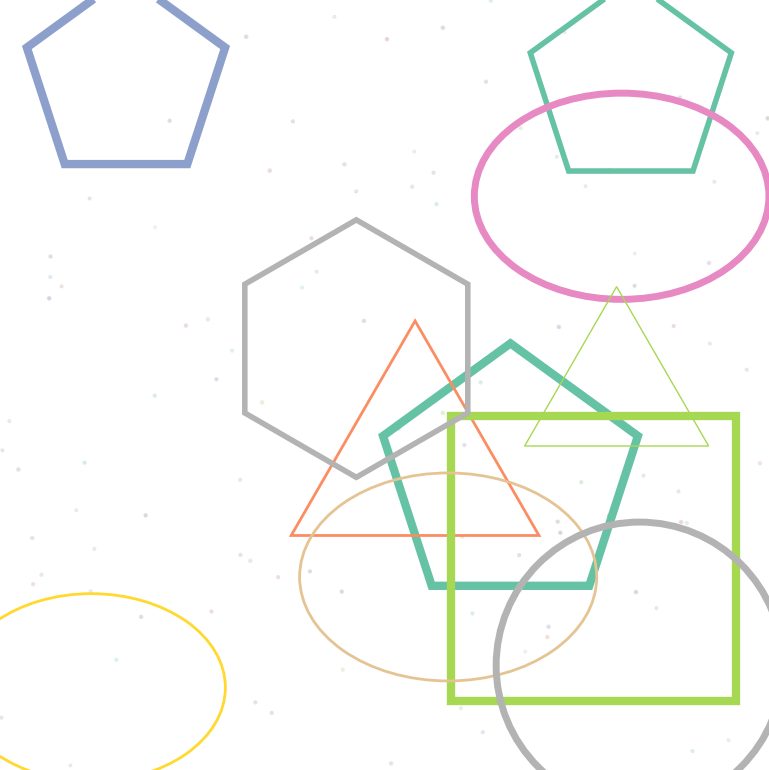[{"shape": "pentagon", "thickness": 2, "radius": 0.69, "center": [0.819, 0.889]}, {"shape": "pentagon", "thickness": 3, "radius": 0.87, "center": [0.663, 0.38]}, {"shape": "triangle", "thickness": 1, "radius": 0.93, "center": [0.539, 0.397]}, {"shape": "pentagon", "thickness": 3, "radius": 0.68, "center": [0.164, 0.896]}, {"shape": "oval", "thickness": 2.5, "radius": 0.96, "center": [0.807, 0.745]}, {"shape": "triangle", "thickness": 0.5, "radius": 0.69, "center": [0.801, 0.49]}, {"shape": "square", "thickness": 3, "radius": 0.93, "center": [0.771, 0.275]}, {"shape": "oval", "thickness": 1, "radius": 0.87, "center": [0.119, 0.107]}, {"shape": "oval", "thickness": 1, "radius": 0.96, "center": [0.582, 0.251]}, {"shape": "circle", "thickness": 2.5, "radius": 0.93, "center": [0.831, 0.136]}, {"shape": "hexagon", "thickness": 2, "radius": 0.84, "center": [0.463, 0.547]}]